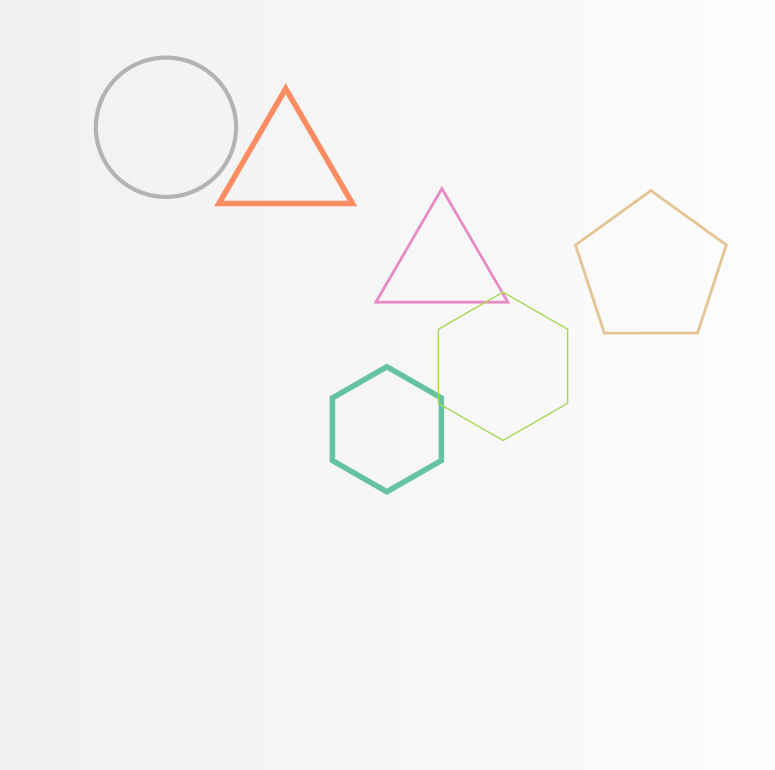[{"shape": "hexagon", "thickness": 2, "radius": 0.41, "center": [0.499, 0.443]}, {"shape": "triangle", "thickness": 2, "radius": 0.5, "center": [0.369, 0.785]}, {"shape": "triangle", "thickness": 1, "radius": 0.49, "center": [0.57, 0.657]}, {"shape": "hexagon", "thickness": 0.5, "radius": 0.48, "center": [0.649, 0.524]}, {"shape": "pentagon", "thickness": 1, "radius": 0.51, "center": [0.84, 0.65]}, {"shape": "circle", "thickness": 1.5, "radius": 0.45, "center": [0.214, 0.835]}]